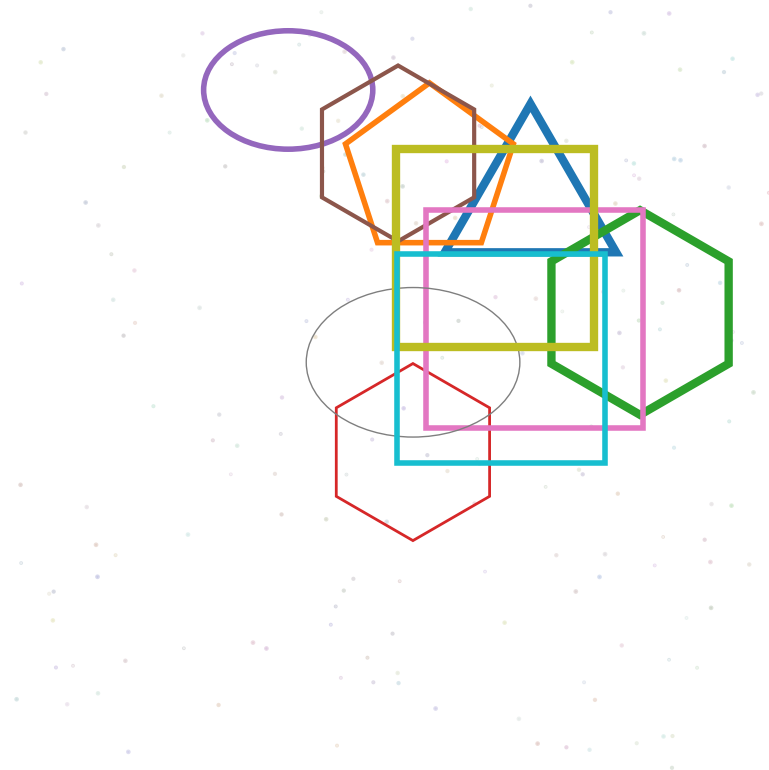[{"shape": "triangle", "thickness": 3, "radius": 0.64, "center": [0.689, 0.737]}, {"shape": "pentagon", "thickness": 2, "radius": 0.57, "center": [0.558, 0.778]}, {"shape": "hexagon", "thickness": 3, "radius": 0.66, "center": [0.831, 0.594]}, {"shape": "hexagon", "thickness": 1, "radius": 0.57, "center": [0.536, 0.413]}, {"shape": "oval", "thickness": 2, "radius": 0.55, "center": [0.374, 0.883]}, {"shape": "hexagon", "thickness": 1.5, "radius": 0.57, "center": [0.517, 0.801]}, {"shape": "square", "thickness": 2, "radius": 0.71, "center": [0.694, 0.586]}, {"shape": "oval", "thickness": 0.5, "radius": 0.69, "center": [0.536, 0.529]}, {"shape": "square", "thickness": 3, "radius": 0.65, "center": [0.643, 0.678]}, {"shape": "square", "thickness": 2, "radius": 0.68, "center": [0.651, 0.534]}]